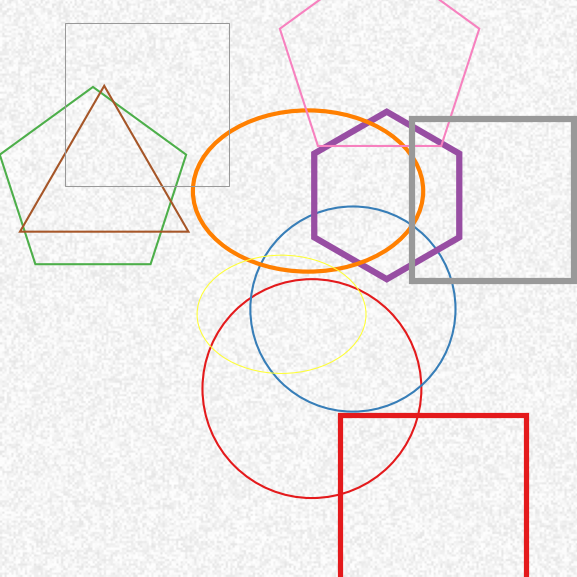[{"shape": "circle", "thickness": 1, "radius": 0.95, "center": [0.54, 0.326]}, {"shape": "square", "thickness": 2.5, "radius": 0.81, "center": [0.75, 0.119]}, {"shape": "circle", "thickness": 1, "radius": 0.89, "center": [0.611, 0.464]}, {"shape": "pentagon", "thickness": 1, "radius": 0.85, "center": [0.161, 0.679]}, {"shape": "hexagon", "thickness": 3, "radius": 0.72, "center": [0.67, 0.661]}, {"shape": "oval", "thickness": 2, "radius": 1.0, "center": [0.533, 0.668]}, {"shape": "oval", "thickness": 0.5, "radius": 0.73, "center": [0.488, 0.455]}, {"shape": "triangle", "thickness": 1, "radius": 0.84, "center": [0.18, 0.682]}, {"shape": "pentagon", "thickness": 1, "radius": 0.91, "center": [0.657, 0.893]}, {"shape": "square", "thickness": 0.5, "radius": 0.71, "center": [0.255, 0.818]}, {"shape": "square", "thickness": 3, "radius": 0.7, "center": [0.854, 0.653]}]